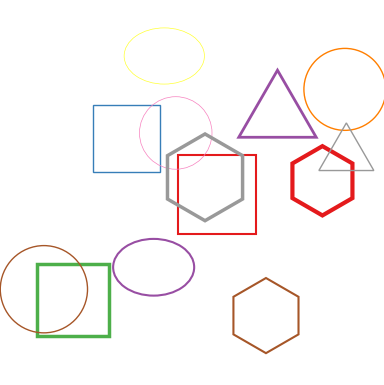[{"shape": "square", "thickness": 1.5, "radius": 0.51, "center": [0.564, 0.494]}, {"shape": "hexagon", "thickness": 3, "radius": 0.45, "center": [0.837, 0.53]}, {"shape": "square", "thickness": 1, "radius": 0.43, "center": [0.329, 0.64]}, {"shape": "square", "thickness": 2.5, "radius": 0.47, "center": [0.19, 0.22]}, {"shape": "oval", "thickness": 1.5, "radius": 0.53, "center": [0.399, 0.306]}, {"shape": "triangle", "thickness": 2, "radius": 0.58, "center": [0.721, 0.702]}, {"shape": "circle", "thickness": 1, "radius": 0.53, "center": [0.896, 0.768]}, {"shape": "oval", "thickness": 0.5, "radius": 0.52, "center": [0.427, 0.855]}, {"shape": "circle", "thickness": 1, "radius": 0.57, "center": [0.114, 0.249]}, {"shape": "hexagon", "thickness": 1.5, "radius": 0.49, "center": [0.691, 0.18]}, {"shape": "circle", "thickness": 0.5, "radius": 0.47, "center": [0.456, 0.655]}, {"shape": "triangle", "thickness": 1, "radius": 0.41, "center": [0.9, 0.598]}, {"shape": "hexagon", "thickness": 2.5, "radius": 0.56, "center": [0.533, 0.539]}]